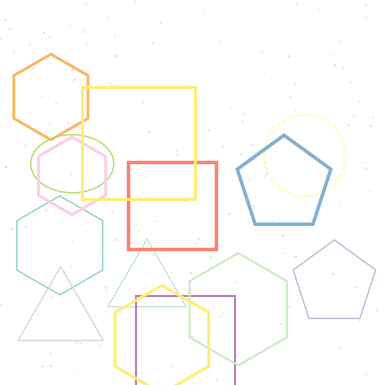[{"shape": "triangle", "thickness": 0.5, "radius": 0.59, "center": [0.382, 0.262]}, {"shape": "hexagon", "thickness": 1, "radius": 0.64, "center": [0.155, 0.363]}, {"shape": "circle", "thickness": 1, "radius": 0.53, "center": [0.792, 0.596]}, {"shape": "pentagon", "thickness": 1, "radius": 0.56, "center": [0.869, 0.264]}, {"shape": "square", "thickness": 2.5, "radius": 0.57, "center": [0.447, 0.466]}, {"shape": "pentagon", "thickness": 2.5, "radius": 0.64, "center": [0.738, 0.521]}, {"shape": "hexagon", "thickness": 2, "radius": 0.56, "center": [0.132, 0.748]}, {"shape": "oval", "thickness": 1, "radius": 0.54, "center": [0.188, 0.575]}, {"shape": "hexagon", "thickness": 2, "radius": 0.5, "center": [0.187, 0.543]}, {"shape": "triangle", "thickness": 1, "radius": 0.64, "center": [0.158, 0.18]}, {"shape": "square", "thickness": 1.5, "radius": 0.64, "center": [0.482, 0.103]}, {"shape": "hexagon", "thickness": 1.5, "radius": 0.73, "center": [0.619, 0.197]}, {"shape": "square", "thickness": 2, "radius": 0.73, "center": [0.36, 0.629]}, {"shape": "hexagon", "thickness": 2, "radius": 0.7, "center": [0.421, 0.118]}]